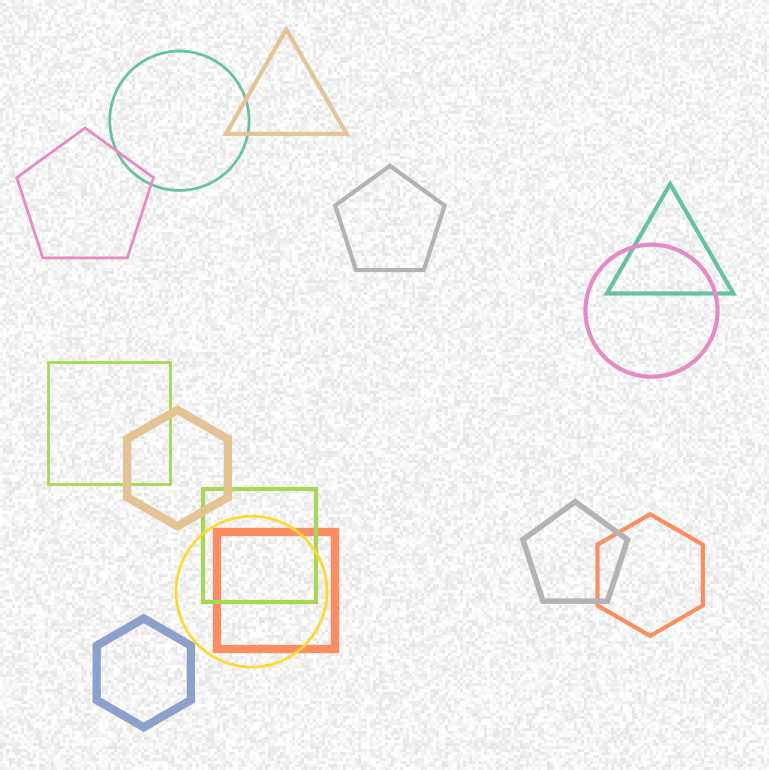[{"shape": "circle", "thickness": 1, "radius": 0.45, "center": [0.233, 0.843]}, {"shape": "triangle", "thickness": 1.5, "radius": 0.47, "center": [0.87, 0.666]}, {"shape": "square", "thickness": 3, "radius": 0.38, "center": [0.359, 0.233]}, {"shape": "hexagon", "thickness": 1.5, "radius": 0.4, "center": [0.844, 0.253]}, {"shape": "hexagon", "thickness": 3, "radius": 0.35, "center": [0.187, 0.126]}, {"shape": "pentagon", "thickness": 1, "radius": 0.47, "center": [0.111, 0.741]}, {"shape": "circle", "thickness": 1.5, "radius": 0.43, "center": [0.846, 0.597]}, {"shape": "square", "thickness": 1.5, "radius": 0.37, "center": [0.336, 0.292]}, {"shape": "square", "thickness": 1, "radius": 0.4, "center": [0.142, 0.451]}, {"shape": "circle", "thickness": 1, "radius": 0.49, "center": [0.327, 0.232]}, {"shape": "triangle", "thickness": 1.5, "radius": 0.45, "center": [0.372, 0.871]}, {"shape": "hexagon", "thickness": 3, "radius": 0.38, "center": [0.23, 0.392]}, {"shape": "pentagon", "thickness": 2, "radius": 0.36, "center": [0.747, 0.277]}, {"shape": "pentagon", "thickness": 1.5, "radius": 0.37, "center": [0.506, 0.71]}]